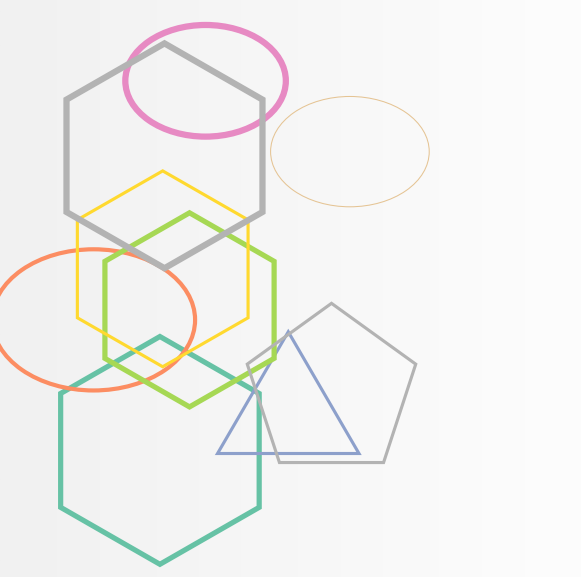[{"shape": "hexagon", "thickness": 2.5, "radius": 0.99, "center": [0.275, 0.219]}, {"shape": "oval", "thickness": 2, "radius": 0.87, "center": [0.161, 0.445]}, {"shape": "triangle", "thickness": 1.5, "radius": 0.7, "center": [0.496, 0.284]}, {"shape": "oval", "thickness": 3, "radius": 0.69, "center": [0.354, 0.859]}, {"shape": "hexagon", "thickness": 2.5, "radius": 0.84, "center": [0.326, 0.463]}, {"shape": "hexagon", "thickness": 1.5, "radius": 0.85, "center": [0.28, 0.534]}, {"shape": "oval", "thickness": 0.5, "radius": 0.68, "center": [0.602, 0.737]}, {"shape": "pentagon", "thickness": 1.5, "radius": 0.76, "center": [0.57, 0.321]}, {"shape": "hexagon", "thickness": 3, "radius": 0.97, "center": [0.283, 0.729]}]